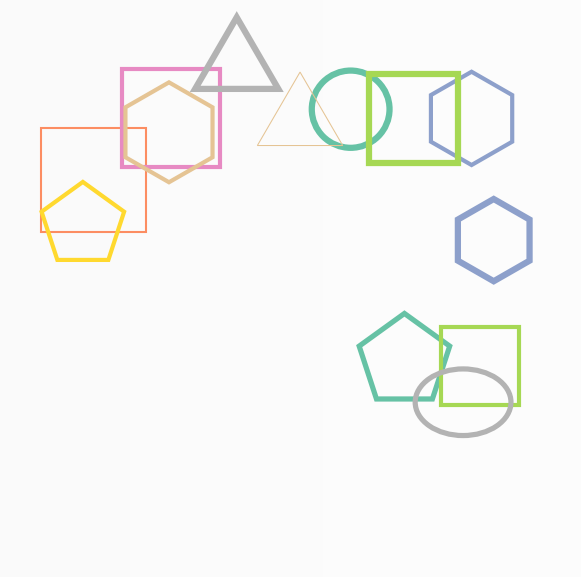[{"shape": "circle", "thickness": 3, "radius": 0.33, "center": [0.603, 0.81]}, {"shape": "pentagon", "thickness": 2.5, "radius": 0.41, "center": [0.696, 0.374]}, {"shape": "square", "thickness": 1, "radius": 0.45, "center": [0.161, 0.688]}, {"shape": "hexagon", "thickness": 3, "radius": 0.36, "center": [0.849, 0.583]}, {"shape": "hexagon", "thickness": 2, "radius": 0.4, "center": [0.811, 0.794]}, {"shape": "square", "thickness": 2, "radius": 0.42, "center": [0.295, 0.794]}, {"shape": "square", "thickness": 3, "radius": 0.38, "center": [0.712, 0.794]}, {"shape": "square", "thickness": 2, "radius": 0.34, "center": [0.826, 0.366]}, {"shape": "pentagon", "thickness": 2, "radius": 0.37, "center": [0.143, 0.609]}, {"shape": "hexagon", "thickness": 2, "radius": 0.43, "center": [0.291, 0.77]}, {"shape": "triangle", "thickness": 0.5, "radius": 0.42, "center": [0.516, 0.79]}, {"shape": "triangle", "thickness": 3, "radius": 0.41, "center": [0.407, 0.886]}, {"shape": "oval", "thickness": 2.5, "radius": 0.41, "center": [0.797, 0.303]}]